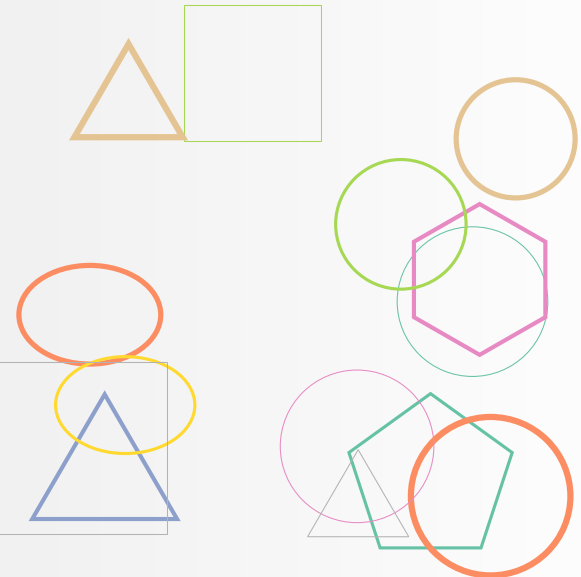[{"shape": "circle", "thickness": 0.5, "radius": 0.65, "center": [0.813, 0.477]}, {"shape": "pentagon", "thickness": 1.5, "radius": 0.74, "center": [0.741, 0.17]}, {"shape": "oval", "thickness": 2.5, "radius": 0.61, "center": [0.155, 0.454]}, {"shape": "circle", "thickness": 3, "radius": 0.69, "center": [0.844, 0.14]}, {"shape": "triangle", "thickness": 2, "radius": 0.72, "center": [0.18, 0.172]}, {"shape": "hexagon", "thickness": 2, "radius": 0.65, "center": [0.825, 0.515]}, {"shape": "circle", "thickness": 0.5, "radius": 0.66, "center": [0.614, 0.226]}, {"shape": "circle", "thickness": 1.5, "radius": 0.56, "center": [0.69, 0.611]}, {"shape": "square", "thickness": 0.5, "radius": 0.59, "center": [0.434, 0.873]}, {"shape": "oval", "thickness": 1.5, "radius": 0.6, "center": [0.215, 0.298]}, {"shape": "triangle", "thickness": 3, "radius": 0.54, "center": [0.221, 0.815]}, {"shape": "circle", "thickness": 2.5, "radius": 0.51, "center": [0.887, 0.759]}, {"shape": "triangle", "thickness": 0.5, "radius": 0.5, "center": [0.616, 0.12]}, {"shape": "square", "thickness": 0.5, "radius": 0.74, "center": [0.139, 0.223]}]